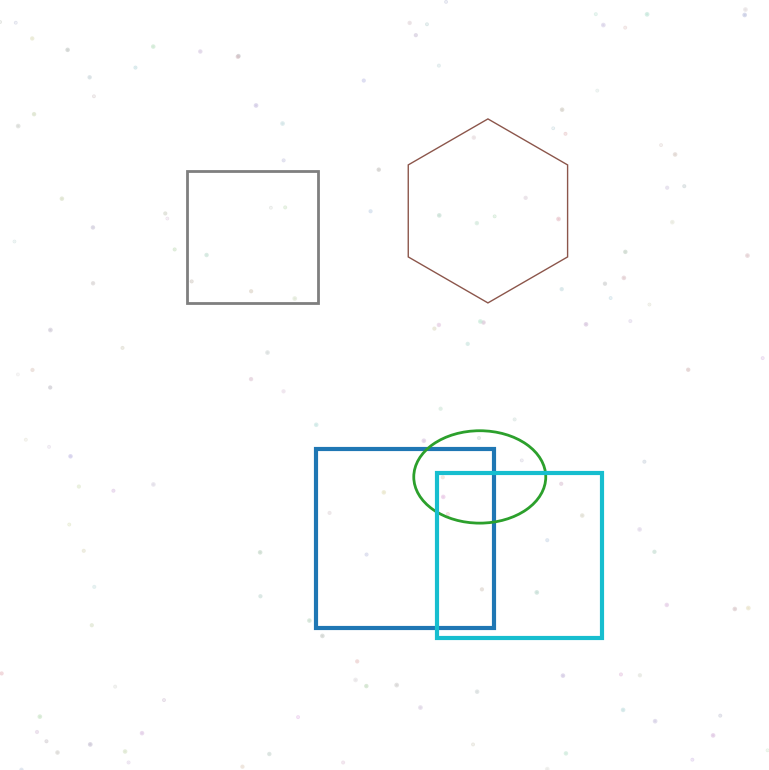[{"shape": "square", "thickness": 1.5, "radius": 0.58, "center": [0.526, 0.3]}, {"shape": "oval", "thickness": 1, "radius": 0.43, "center": [0.623, 0.381]}, {"shape": "hexagon", "thickness": 0.5, "radius": 0.6, "center": [0.634, 0.726]}, {"shape": "square", "thickness": 1, "radius": 0.43, "center": [0.328, 0.692]}, {"shape": "square", "thickness": 1.5, "radius": 0.54, "center": [0.674, 0.278]}]